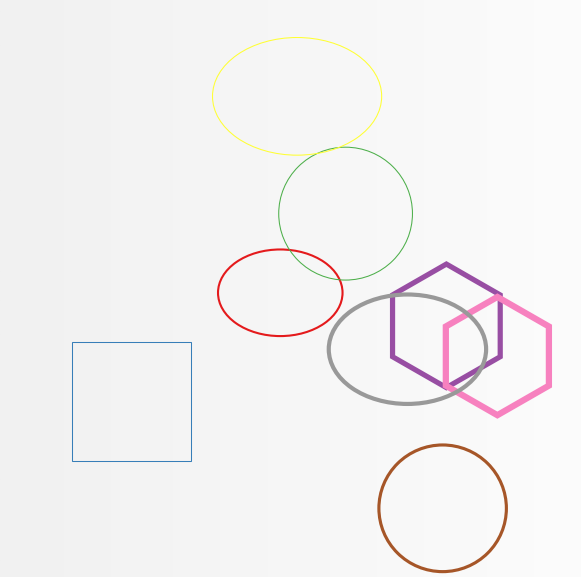[{"shape": "oval", "thickness": 1, "radius": 0.54, "center": [0.482, 0.492]}, {"shape": "square", "thickness": 0.5, "radius": 0.51, "center": [0.226, 0.304]}, {"shape": "circle", "thickness": 0.5, "radius": 0.58, "center": [0.595, 0.629]}, {"shape": "hexagon", "thickness": 2.5, "radius": 0.53, "center": [0.768, 0.435]}, {"shape": "oval", "thickness": 0.5, "radius": 0.73, "center": [0.511, 0.832]}, {"shape": "circle", "thickness": 1.5, "radius": 0.55, "center": [0.762, 0.119]}, {"shape": "hexagon", "thickness": 3, "radius": 0.51, "center": [0.856, 0.383]}, {"shape": "oval", "thickness": 2, "radius": 0.68, "center": [0.701, 0.394]}]